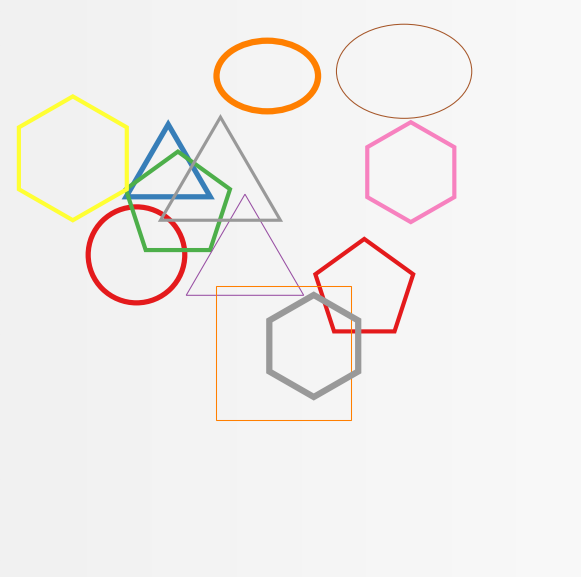[{"shape": "circle", "thickness": 2.5, "radius": 0.42, "center": [0.235, 0.558]}, {"shape": "pentagon", "thickness": 2, "radius": 0.44, "center": [0.627, 0.497]}, {"shape": "triangle", "thickness": 2.5, "radius": 0.42, "center": [0.289, 0.7]}, {"shape": "pentagon", "thickness": 2, "radius": 0.47, "center": [0.306, 0.642]}, {"shape": "triangle", "thickness": 0.5, "radius": 0.58, "center": [0.421, 0.546]}, {"shape": "oval", "thickness": 3, "radius": 0.44, "center": [0.46, 0.868]}, {"shape": "square", "thickness": 0.5, "radius": 0.58, "center": [0.487, 0.388]}, {"shape": "hexagon", "thickness": 2, "radius": 0.54, "center": [0.125, 0.725]}, {"shape": "oval", "thickness": 0.5, "radius": 0.58, "center": [0.695, 0.876]}, {"shape": "hexagon", "thickness": 2, "radius": 0.43, "center": [0.707, 0.701]}, {"shape": "triangle", "thickness": 1.5, "radius": 0.6, "center": [0.379, 0.677]}, {"shape": "hexagon", "thickness": 3, "radius": 0.44, "center": [0.54, 0.4]}]